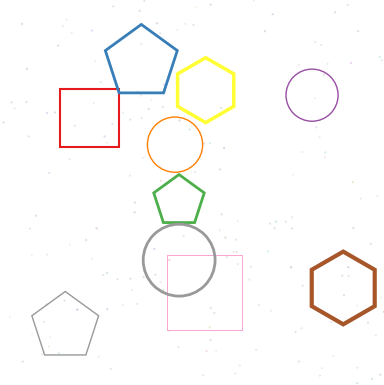[{"shape": "square", "thickness": 1.5, "radius": 0.38, "center": [0.232, 0.694]}, {"shape": "pentagon", "thickness": 2, "radius": 0.49, "center": [0.367, 0.838]}, {"shape": "pentagon", "thickness": 2, "radius": 0.34, "center": [0.465, 0.478]}, {"shape": "circle", "thickness": 1, "radius": 0.34, "center": [0.811, 0.753]}, {"shape": "circle", "thickness": 1, "radius": 0.36, "center": [0.455, 0.624]}, {"shape": "hexagon", "thickness": 2.5, "radius": 0.42, "center": [0.534, 0.766]}, {"shape": "hexagon", "thickness": 3, "radius": 0.47, "center": [0.891, 0.252]}, {"shape": "square", "thickness": 0.5, "radius": 0.48, "center": [0.531, 0.24]}, {"shape": "circle", "thickness": 2, "radius": 0.47, "center": [0.465, 0.324]}, {"shape": "pentagon", "thickness": 1, "radius": 0.46, "center": [0.169, 0.152]}]